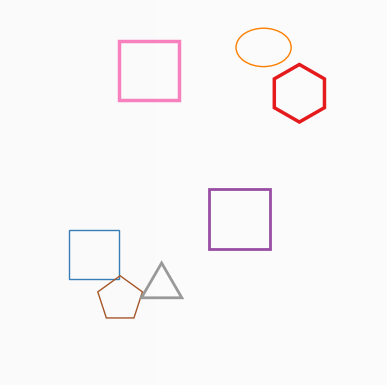[{"shape": "hexagon", "thickness": 2.5, "radius": 0.37, "center": [0.773, 0.758]}, {"shape": "square", "thickness": 1, "radius": 0.32, "center": [0.243, 0.338]}, {"shape": "square", "thickness": 2, "radius": 0.39, "center": [0.618, 0.431]}, {"shape": "oval", "thickness": 1, "radius": 0.36, "center": [0.68, 0.877]}, {"shape": "pentagon", "thickness": 1, "radius": 0.3, "center": [0.31, 0.223]}, {"shape": "square", "thickness": 2.5, "radius": 0.39, "center": [0.384, 0.816]}, {"shape": "triangle", "thickness": 2, "radius": 0.3, "center": [0.417, 0.257]}]